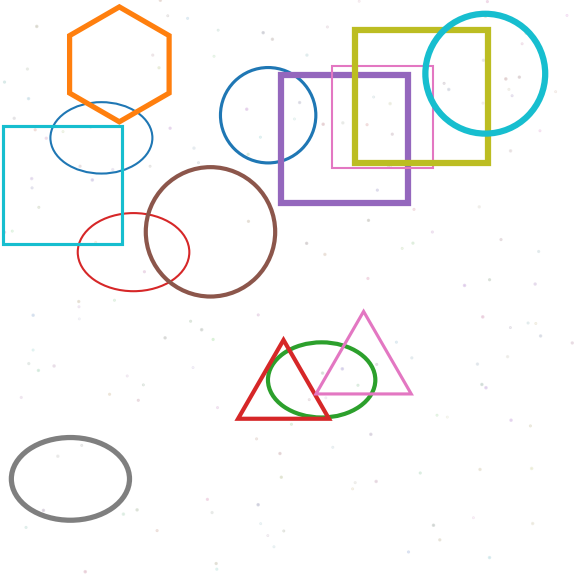[{"shape": "circle", "thickness": 1.5, "radius": 0.41, "center": [0.464, 0.8]}, {"shape": "oval", "thickness": 1, "radius": 0.44, "center": [0.176, 0.76]}, {"shape": "hexagon", "thickness": 2.5, "radius": 0.5, "center": [0.207, 0.888]}, {"shape": "oval", "thickness": 2, "radius": 0.46, "center": [0.557, 0.341]}, {"shape": "triangle", "thickness": 2, "radius": 0.45, "center": [0.491, 0.319]}, {"shape": "oval", "thickness": 1, "radius": 0.48, "center": [0.231, 0.563]}, {"shape": "square", "thickness": 3, "radius": 0.55, "center": [0.597, 0.758]}, {"shape": "circle", "thickness": 2, "radius": 0.56, "center": [0.364, 0.598]}, {"shape": "square", "thickness": 1, "radius": 0.44, "center": [0.662, 0.797]}, {"shape": "triangle", "thickness": 1.5, "radius": 0.48, "center": [0.63, 0.365]}, {"shape": "oval", "thickness": 2.5, "radius": 0.51, "center": [0.122, 0.17]}, {"shape": "square", "thickness": 3, "radius": 0.58, "center": [0.73, 0.831]}, {"shape": "circle", "thickness": 3, "radius": 0.52, "center": [0.84, 0.872]}, {"shape": "square", "thickness": 1.5, "radius": 0.51, "center": [0.108, 0.679]}]